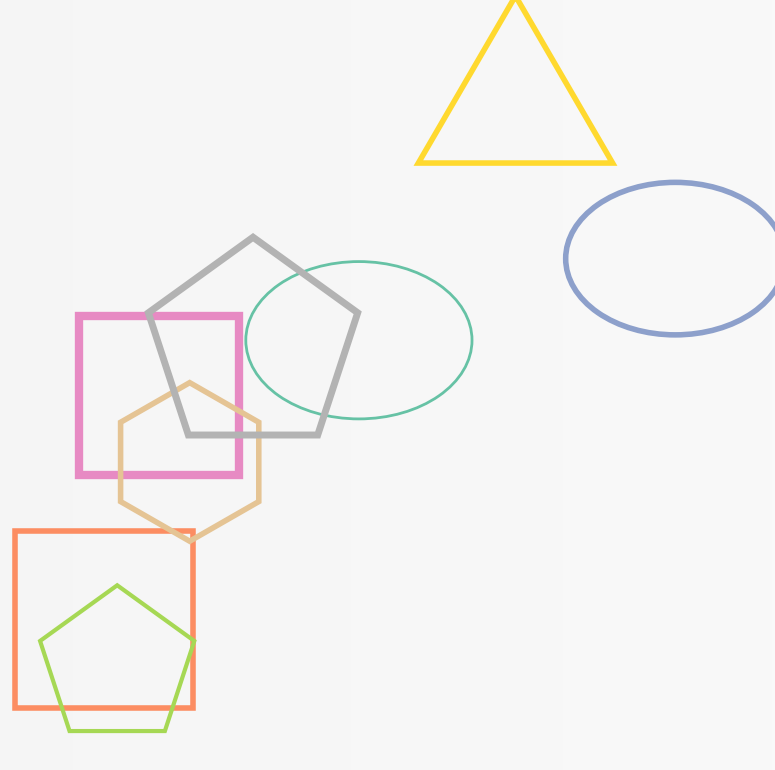[{"shape": "oval", "thickness": 1, "radius": 0.73, "center": [0.463, 0.558]}, {"shape": "square", "thickness": 2, "radius": 0.57, "center": [0.135, 0.195]}, {"shape": "oval", "thickness": 2, "radius": 0.71, "center": [0.871, 0.664]}, {"shape": "square", "thickness": 3, "radius": 0.52, "center": [0.205, 0.487]}, {"shape": "pentagon", "thickness": 1.5, "radius": 0.52, "center": [0.151, 0.135]}, {"shape": "triangle", "thickness": 2, "radius": 0.72, "center": [0.665, 0.861]}, {"shape": "hexagon", "thickness": 2, "radius": 0.51, "center": [0.245, 0.4]}, {"shape": "pentagon", "thickness": 2.5, "radius": 0.71, "center": [0.327, 0.55]}]